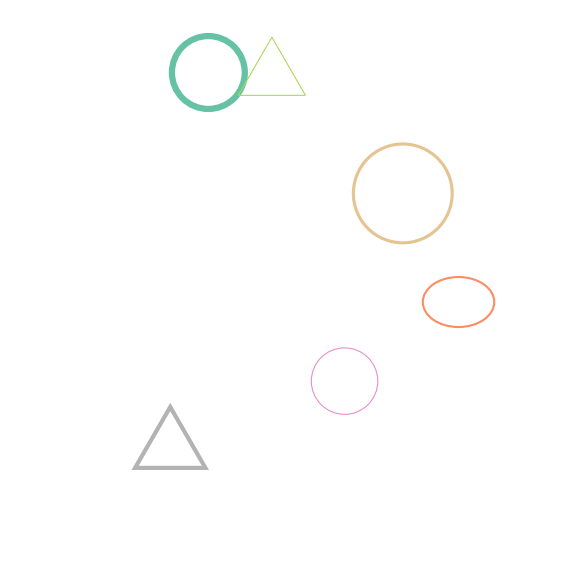[{"shape": "circle", "thickness": 3, "radius": 0.32, "center": [0.361, 0.874]}, {"shape": "oval", "thickness": 1, "radius": 0.31, "center": [0.794, 0.476]}, {"shape": "circle", "thickness": 0.5, "radius": 0.29, "center": [0.597, 0.339]}, {"shape": "triangle", "thickness": 0.5, "radius": 0.34, "center": [0.471, 0.868]}, {"shape": "circle", "thickness": 1.5, "radius": 0.43, "center": [0.697, 0.664]}, {"shape": "triangle", "thickness": 2, "radius": 0.35, "center": [0.295, 0.224]}]